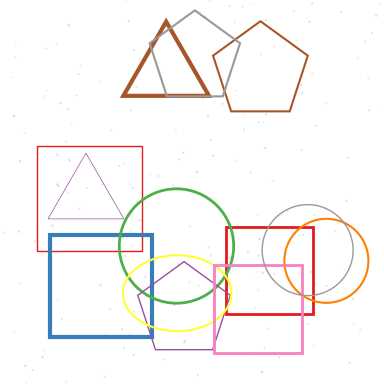[{"shape": "square", "thickness": 2, "radius": 0.56, "center": [0.701, 0.298]}, {"shape": "square", "thickness": 1, "radius": 0.68, "center": [0.233, 0.484]}, {"shape": "square", "thickness": 3, "radius": 0.66, "center": [0.263, 0.257]}, {"shape": "circle", "thickness": 2, "radius": 0.74, "center": [0.458, 0.361]}, {"shape": "pentagon", "thickness": 1, "radius": 0.63, "center": [0.478, 0.194]}, {"shape": "triangle", "thickness": 0.5, "radius": 0.57, "center": [0.223, 0.488]}, {"shape": "circle", "thickness": 1.5, "radius": 0.55, "center": [0.848, 0.323]}, {"shape": "oval", "thickness": 1.5, "radius": 0.7, "center": [0.46, 0.238]}, {"shape": "pentagon", "thickness": 1.5, "radius": 0.65, "center": [0.676, 0.815]}, {"shape": "triangle", "thickness": 3, "radius": 0.64, "center": [0.432, 0.815]}, {"shape": "square", "thickness": 2, "radius": 0.57, "center": [0.67, 0.197]}, {"shape": "circle", "thickness": 1, "radius": 0.59, "center": [0.799, 0.35]}, {"shape": "pentagon", "thickness": 1.5, "radius": 0.62, "center": [0.506, 0.85]}]